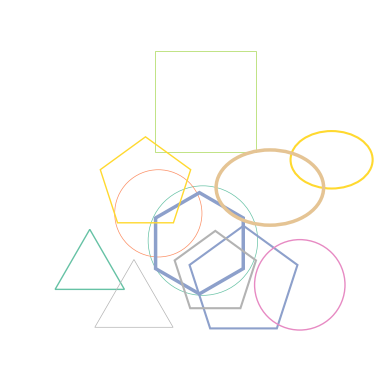[{"shape": "triangle", "thickness": 1, "radius": 0.52, "center": [0.233, 0.3]}, {"shape": "circle", "thickness": 0.5, "radius": 0.71, "center": [0.527, 0.375]}, {"shape": "circle", "thickness": 0.5, "radius": 0.57, "center": [0.411, 0.446]}, {"shape": "pentagon", "thickness": 1.5, "radius": 0.74, "center": [0.632, 0.266]}, {"shape": "hexagon", "thickness": 2.5, "radius": 0.66, "center": [0.518, 0.368]}, {"shape": "circle", "thickness": 1, "radius": 0.59, "center": [0.779, 0.26]}, {"shape": "square", "thickness": 0.5, "radius": 0.65, "center": [0.534, 0.737]}, {"shape": "oval", "thickness": 1.5, "radius": 0.53, "center": [0.861, 0.585]}, {"shape": "pentagon", "thickness": 1, "radius": 0.62, "center": [0.378, 0.521]}, {"shape": "oval", "thickness": 2.5, "radius": 0.7, "center": [0.701, 0.513]}, {"shape": "pentagon", "thickness": 1.5, "radius": 0.56, "center": [0.559, 0.289]}, {"shape": "triangle", "thickness": 0.5, "radius": 0.59, "center": [0.348, 0.209]}]